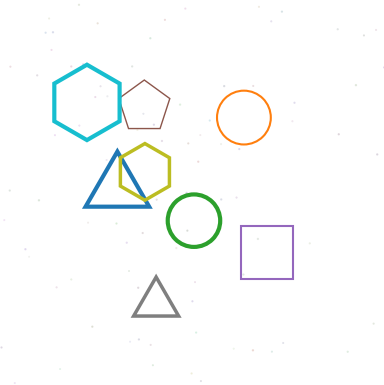[{"shape": "triangle", "thickness": 3, "radius": 0.48, "center": [0.305, 0.511]}, {"shape": "circle", "thickness": 1.5, "radius": 0.35, "center": [0.634, 0.695]}, {"shape": "circle", "thickness": 3, "radius": 0.34, "center": [0.504, 0.427]}, {"shape": "square", "thickness": 1.5, "radius": 0.34, "center": [0.693, 0.344]}, {"shape": "pentagon", "thickness": 1, "radius": 0.35, "center": [0.375, 0.722]}, {"shape": "triangle", "thickness": 2.5, "radius": 0.34, "center": [0.406, 0.213]}, {"shape": "hexagon", "thickness": 2.5, "radius": 0.37, "center": [0.376, 0.554]}, {"shape": "hexagon", "thickness": 3, "radius": 0.49, "center": [0.226, 0.734]}]